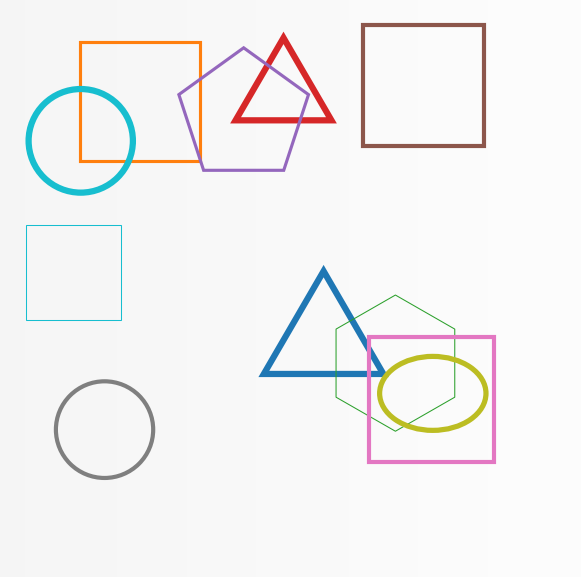[{"shape": "triangle", "thickness": 3, "radius": 0.59, "center": [0.557, 0.411]}, {"shape": "square", "thickness": 1.5, "radius": 0.52, "center": [0.241, 0.823]}, {"shape": "hexagon", "thickness": 0.5, "radius": 0.59, "center": [0.68, 0.37]}, {"shape": "triangle", "thickness": 3, "radius": 0.48, "center": [0.488, 0.838]}, {"shape": "pentagon", "thickness": 1.5, "radius": 0.59, "center": [0.419, 0.799]}, {"shape": "square", "thickness": 2, "radius": 0.52, "center": [0.729, 0.851]}, {"shape": "square", "thickness": 2, "radius": 0.54, "center": [0.743, 0.307]}, {"shape": "circle", "thickness": 2, "radius": 0.42, "center": [0.18, 0.255]}, {"shape": "oval", "thickness": 2.5, "radius": 0.46, "center": [0.745, 0.318]}, {"shape": "square", "thickness": 0.5, "radius": 0.41, "center": [0.126, 0.528]}, {"shape": "circle", "thickness": 3, "radius": 0.45, "center": [0.139, 0.755]}]